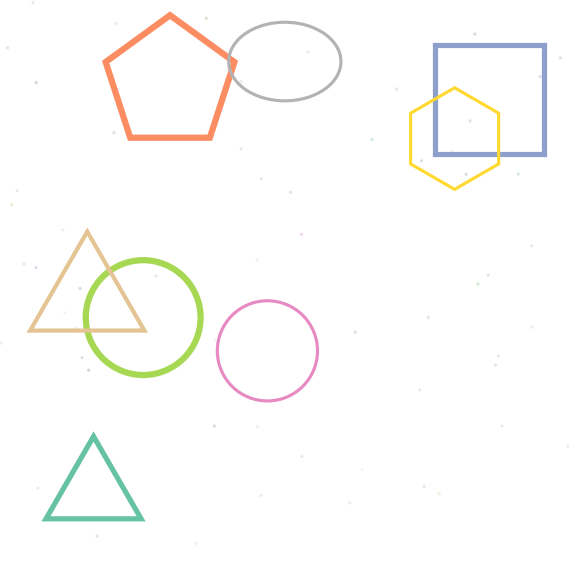[{"shape": "triangle", "thickness": 2.5, "radius": 0.48, "center": [0.162, 0.148]}, {"shape": "pentagon", "thickness": 3, "radius": 0.59, "center": [0.294, 0.856]}, {"shape": "square", "thickness": 2.5, "radius": 0.47, "center": [0.847, 0.826]}, {"shape": "circle", "thickness": 1.5, "radius": 0.43, "center": [0.463, 0.392]}, {"shape": "circle", "thickness": 3, "radius": 0.5, "center": [0.248, 0.449]}, {"shape": "hexagon", "thickness": 1.5, "radius": 0.44, "center": [0.787, 0.759]}, {"shape": "triangle", "thickness": 2, "radius": 0.57, "center": [0.151, 0.484]}, {"shape": "oval", "thickness": 1.5, "radius": 0.49, "center": [0.493, 0.893]}]